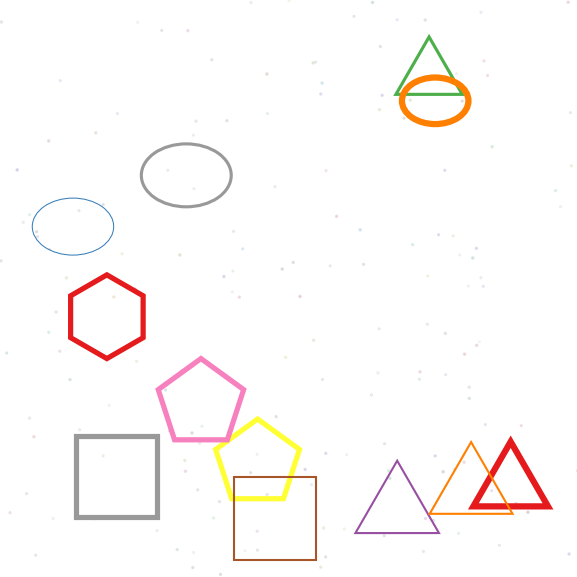[{"shape": "hexagon", "thickness": 2.5, "radius": 0.36, "center": [0.185, 0.451]}, {"shape": "triangle", "thickness": 3, "radius": 0.37, "center": [0.884, 0.16]}, {"shape": "oval", "thickness": 0.5, "radius": 0.35, "center": [0.126, 0.607]}, {"shape": "triangle", "thickness": 1.5, "radius": 0.33, "center": [0.743, 0.869]}, {"shape": "triangle", "thickness": 1, "radius": 0.42, "center": [0.688, 0.118]}, {"shape": "triangle", "thickness": 1, "radius": 0.41, "center": [0.816, 0.151]}, {"shape": "oval", "thickness": 3, "radius": 0.29, "center": [0.754, 0.825]}, {"shape": "pentagon", "thickness": 2.5, "radius": 0.38, "center": [0.446, 0.197]}, {"shape": "square", "thickness": 1, "radius": 0.36, "center": [0.476, 0.101]}, {"shape": "pentagon", "thickness": 2.5, "radius": 0.39, "center": [0.348, 0.3]}, {"shape": "oval", "thickness": 1.5, "radius": 0.39, "center": [0.323, 0.696]}, {"shape": "square", "thickness": 2.5, "radius": 0.35, "center": [0.201, 0.175]}]